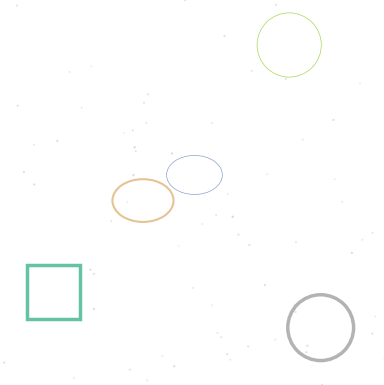[{"shape": "square", "thickness": 2.5, "radius": 0.35, "center": [0.139, 0.242]}, {"shape": "oval", "thickness": 0.5, "radius": 0.36, "center": [0.505, 0.546]}, {"shape": "circle", "thickness": 0.5, "radius": 0.42, "center": [0.751, 0.883]}, {"shape": "oval", "thickness": 1.5, "radius": 0.4, "center": [0.371, 0.479]}, {"shape": "circle", "thickness": 2.5, "radius": 0.43, "center": [0.833, 0.149]}]